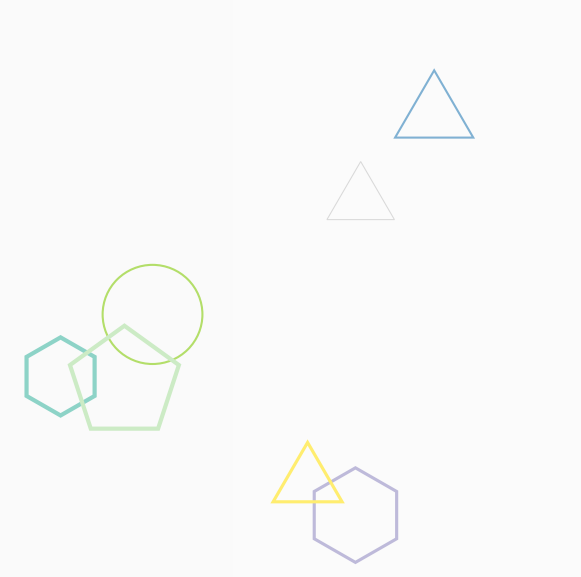[{"shape": "hexagon", "thickness": 2, "radius": 0.34, "center": [0.104, 0.347]}, {"shape": "hexagon", "thickness": 1.5, "radius": 0.41, "center": [0.612, 0.107]}, {"shape": "triangle", "thickness": 1, "radius": 0.39, "center": [0.747, 0.8]}, {"shape": "circle", "thickness": 1, "radius": 0.43, "center": [0.262, 0.455]}, {"shape": "triangle", "thickness": 0.5, "radius": 0.34, "center": [0.621, 0.652]}, {"shape": "pentagon", "thickness": 2, "radius": 0.49, "center": [0.214, 0.337]}, {"shape": "triangle", "thickness": 1.5, "radius": 0.34, "center": [0.529, 0.164]}]